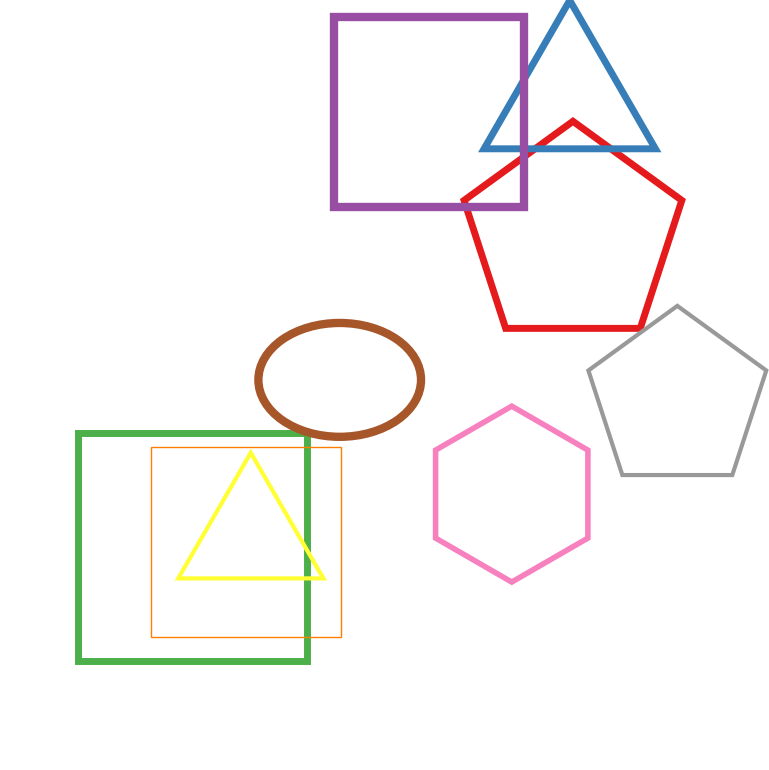[{"shape": "pentagon", "thickness": 2.5, "radius": 0.74, "center": [0.744, 0.694]}, {"shape": "triangle", "thickness": 2.5, "radius": 0.64, "center": [0.74, 0.871]}, {"shape": "square", "thickness": 2.5, "radius": 0.74, "center": [0.25, 0.29]}, {"shape": "square", "thickness": 3, "radius": 0.62, "center": [0.557, 0.854]}, {"shape": "square", "thickness": 0.5, "radius": 0.62, "center": [0.32, 0.296]}, {"shape": "triangle", "thickness": 1.5, "radius": 0.54, "center": [0.326, 0.303]}, {"shape": "oval", "thickness": 3, "radius": 0.53, "center": [0.441, 0.507]}, {"shape": "hexagon", "thickness": 2, "radius": 0.57, "center": [0.665, 0.358]}, {"shape": "pentagon", "thickness": 1.5, "radius": 0.61, "center": [0.88, 0.481]}]